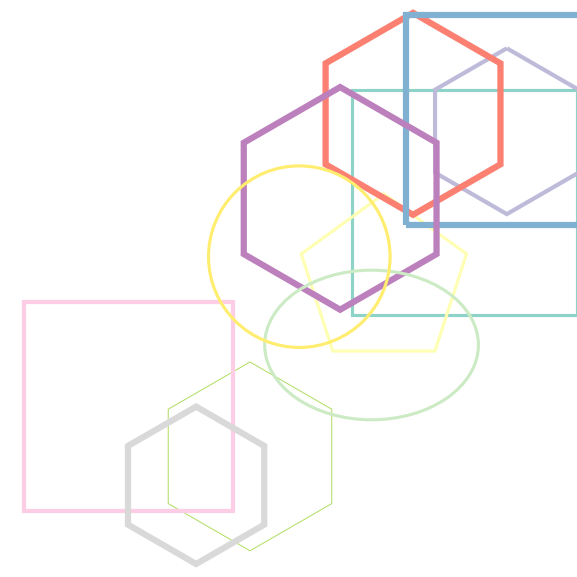[{"shape": "square", "thickness": 1.5, "radius": 0.97, "center": [0.804, 0.648]}, {"shape": "pentagon", "thickness": 1.5, "radius": 0.75, "center": [0.665, 0.513]}, {"shape": "hexagon", "thickness": 2, "radius": 0.72, "center": [0.878, 0.772]}, {"shape": "hexagon", "thickness": 3, "radius": 0.87, "center": [0.715, 0.802]}, {"shape": "square", "thickness": 3, "radius": 0.91, "center": [0.885, 0.791]}, {"shape": "hexagon", "thickness": 0.5, "radius": 0.82, "center": [0.433, 0.209]}, {"shape": "square", "thickness": 2, "radius": 0.9, "center": [0.222, 0.296]}, {"shape": "hexagon", "thickness": 3, "radius": 0.68, "center": [0.34, 0.159]}, {"shape": "hexagon", "thickness": 3, "radius": 0.96, "center": [0.589, 0.656]}, {"shape": "oval", "thickness": 1.5, "radius": 0.93, "center": [0.643, 0.402]}, {"shape": "circle", "thickness": 1.5, "radius": 0.79, "center": [0.518, 0.555]}]